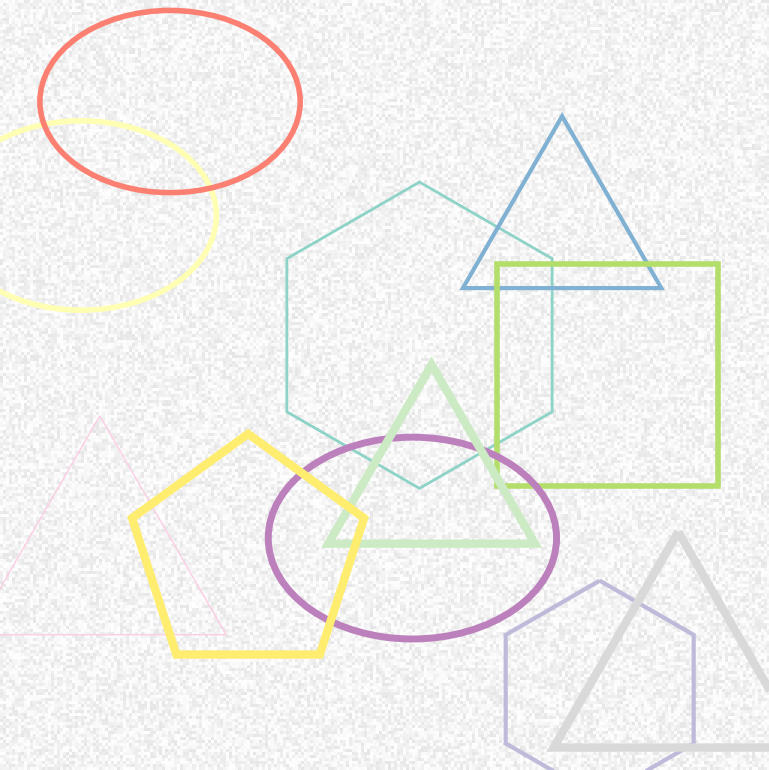[{"shape": "hexagon", "thickness": 1, "radius": 0.99, "center": [0.545, 0.565]}, {"shape": "oval", "thickness": 2, "radius": 0.88, "center": [0.105, 0.72]}, {"shape": "hexagon", "thickness": 1.5, "radius": 0.7, "center": [0.779, 0.105]}, {"shape": "oval", "thickness": 2, "radius": 0.85, "center": [0.221, 0.868]}, {"shape": "triangle", "thickness": 1.5, "radius": 0.74, "center": [0.73, 0.7]}, {"shape": "square", "thickness": 2, "radius": 0.72, "center": [0.789, 0.513]}, {"shape": "triangle", "thickness": 0.5, "radius": 0.95, "center": [0.13, 0.27]}, {"shape": "triangle", "thickness": 3, "radius": 0.93, "center": [0.881, 0.123]}, {"shape": "oval", "thickness": 2.5, "radius": 0.94, "center": [0.536, 0.301]}, {"shape": "triangle", "thickness": 3, "radius": 0.77, "center": [0.561, 0.371]}, {"shape": "pentagon", "thickness": 3, "radius": 0.79, "center": [0.322, 0.278]}]